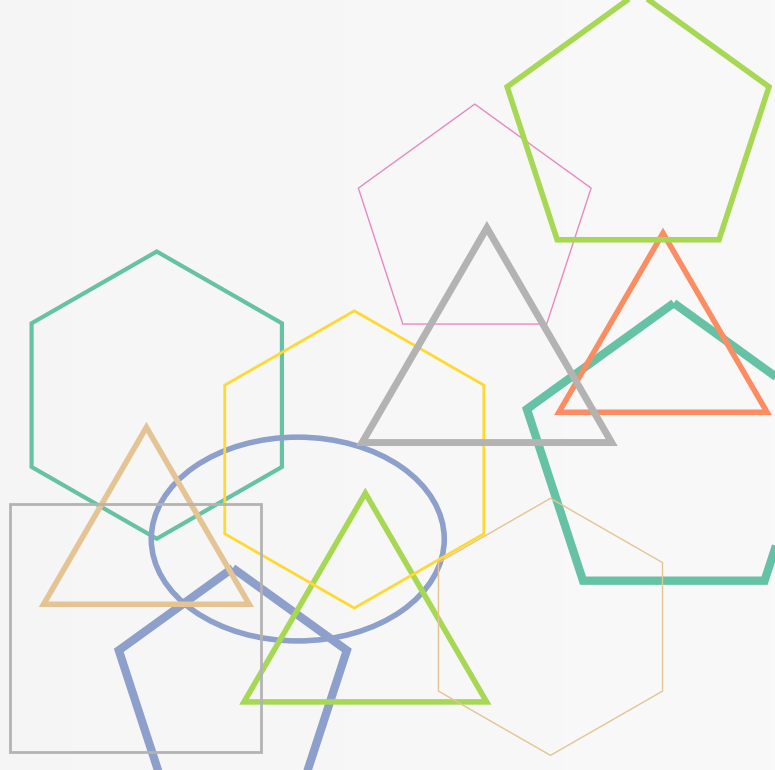[{"shape": "hexagon", "thickness": 1.5, "radius": 0.93, "center": [0.202, 0.487]}, {"shape": "pentagon", "thickness": 3, "radius": 1.0, "center": [0.869, 0.407]}, {"shape": "triangle", "thickness": 2, "radius": 0.78, "center": [0.855, 0.542]}, {"shape": "pentagon", "thickness": 3, "radius": 0.77, "center": [0.3, 0.108]}, {"shape": "oval", "thickness": 2, "radius": 0.95, "center": [0.384, 0.3]}, {"shape": "pentagon", "thickness": 0.5, "radius": 0.79, "center": [0.613, 0.707]}, {"shape": "pentagon", "thickness": 2, "radius": 0.89, "center": [0.823, 0.832]}, {"shape": "triangle", "thickness": 2, "radius": 0.9, "center": [0.471, 0.179]}, {"shape": "hexagon", "thickness": 1, "radius": 0.97, "center": [0.457, 0.403]}, {"shape": "hexagon", "thickness": 0.5, "radius": 0.83, "center": [0.71, 0.186]}, {"shape": "triangle", "thickness": 2, "radius": 0.77, "center": [0.189, 0.292]}, {"shape": "square", "thickness": 1, "radius": 0.81, "center": [0.175, 0.184]}, {"shape": "triangle", "thickness": 2.5, "radius": 0.93, "center": [0.628, 0.518]}]